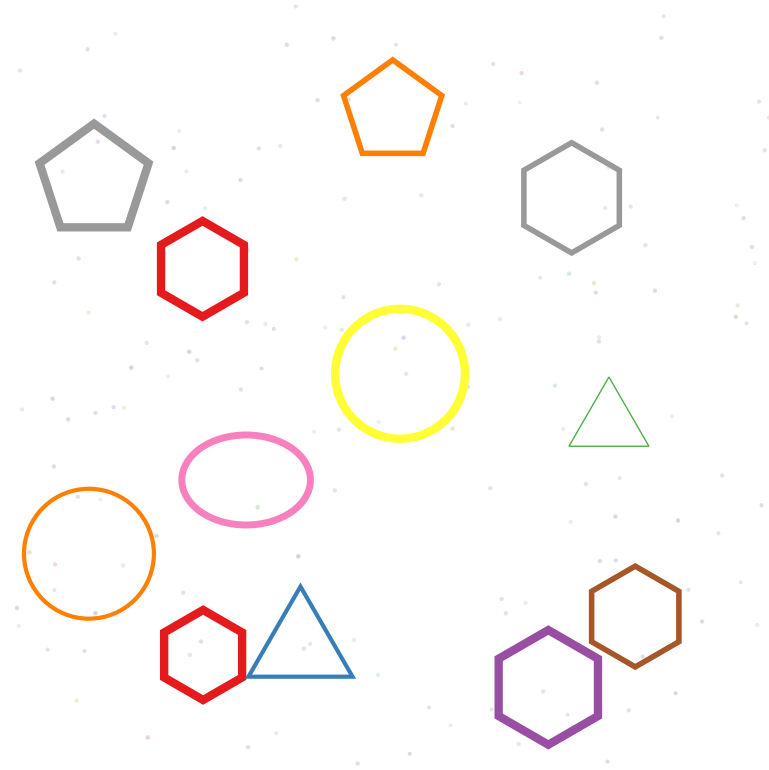[{"shape": "hexagon", "thickness": 3, "radius": 0.29, "center": [0.264, 0.149]}, {"shape": "hexagon", "thickness": 3, "radius": 0.31, "center": [0.263, 0.651]}, {"shape": "triangle", "thickness": 1.5, "radius": 0.39, "center": [0.39, 0.16]}, {"shape": "triangle", "thickness": 0.5, "radius": 0.3, "center": [0.791, 0.45]}, {"shape": "hexagon", "thickness": 3, "radius": 0.37, "center": [0.712, 0.107]}, {"shape": "pentagon", "thickness": 2, "radius": 0.34, "center": [0.51, 0.855]}, {"shape": "circle", "thickness": 1.5, "radius": 0.42, "center": [0.116, 0.281]}, {"shape": "circle", "thickness": 3, "radius": 0.42, "center": [0.52, 0.515]}, {"shape": "hexagon", "thickness": 2, "radius": 0.33, "center": [0.825, 0.199]}, {"shape": "oval", "thickness": 2.5, "radius": 0.42, "center": [0.32, 0.377]}, {"shape": "hexagon", "thickness": 2, "radius": 0.36, "center": [0.742, 0.743]}, {"shape": "pentagon", "thickness": 3, "radius": 0.37, "center": [0.122, 0.765]}]